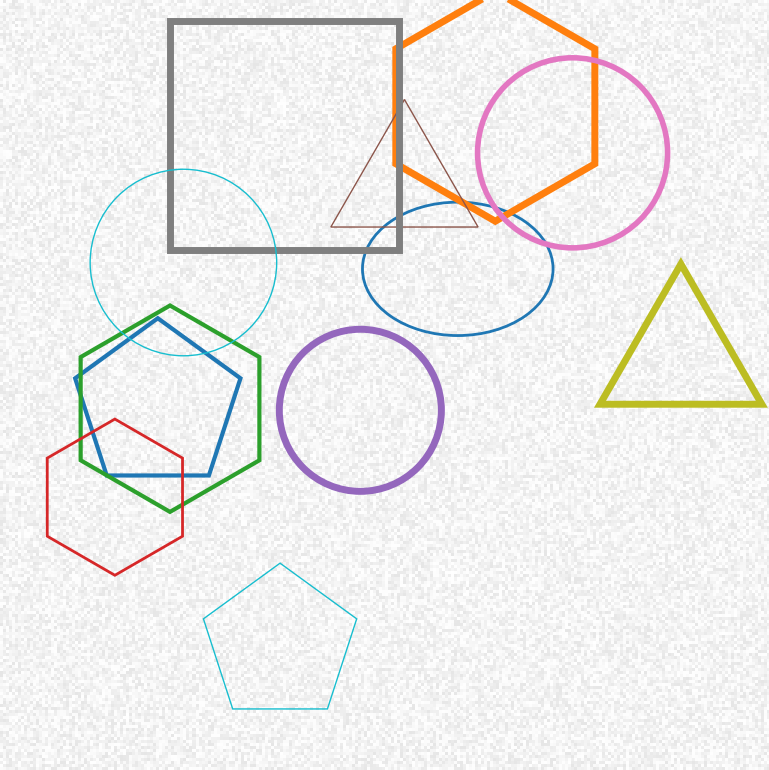[{"shape": "oval", "thickness": 1, "radius": 0.62, "center": [0.595, 0.651]}, {"shape": "pentagon", "thickness": 1.5, "radius": 0.56, "center": [0.205, 0.474]}, {"shape": "hexagon", "thickness": 2.5, "radius": 0.75, "center": [0.643, 0.862]}, {"shape": "hexagon", "thickness": 1.5, "radius": 0.67, "center": [0.221, 0.469]}, {"shape": "hexagon", "thickness": 1, "radius": 0.51, "center": [0.149, 0.354]}, {"shape": "circle", "thickness": 2.5, "radius": 0.53, "center": [0.468, 0.467]}, {"shape": "triangle", "thickness": 0.5, "radius": 0.55, "center": [0.525, 0.76]}, {"shape": "circle", "thickness": 2, "radius": 0.62, "center": [0.744, 0.802]}, {"shape": "square", "thickness": 2.5, "radius": 0.74, "center": [0.369, 0.824]}, {"shape": "triangle", "thickness": 2.5, "radius": 0.61, "center": [0.884, 0.536]}, {"shape": "pentagon", "thickness": 0.5, "radius": 0.52, "center": [0.364, 0.164]}, {"shape": "circle", "thickness": 0.5, "radius": 0.61, "center": [0.238, 0.659]}]